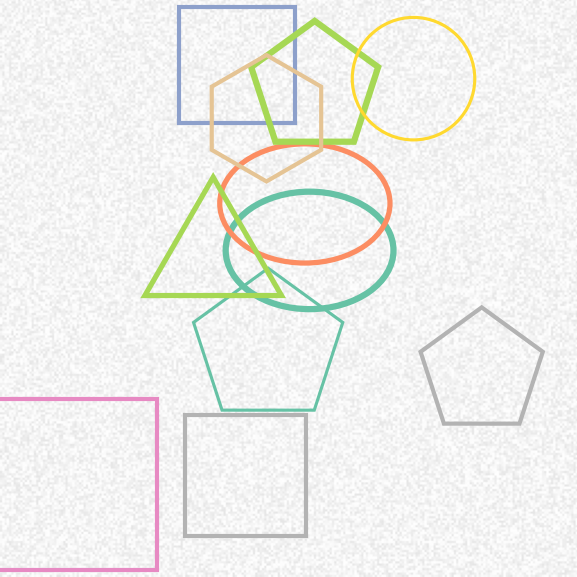[{"shape": "pentagon", "thickness": 1.5, "radius": 0.68, "center": [0.464, 0.399]}, {"shape": "oval", "thickness": 3, "radius": 0.73, "center": [0.536, 0.566]}, {"shape": "oval", "thickness": 2.5, "radius": 0.74, "center": [0.528, 0.647]}, {"shape": "square", "thickness": 2, "radius": 0.5, "center": [0.411, 0.886]}, {"shape": "square", "thickness": 2, "radius": 0.74, "center": [0.124, 0.16]}, {"shape": "pentagon", "thickness": 3, "radius": 0.58, "center": [0.545, 0.847]}, {"shape": "triangle", "thickness": 2.5, "radius": 0.68, "center": [0.369, 0.556]}, {"shape": "circle", "thickness": 1.5, "radius": 0.53, "center": [0.716, 0.863]}, {"shape": "hexagon", "thickness": 2, "radius": 0.55, "center": [0.461, 0.794]}, {"shape": "square", "thickness": 2, "radius": 0.52, "center": [0.425, 0.175]}, {"shape": "pentagon", "thickness": 2, "radius": 0.56, "center": [0.834, 0.356]}]